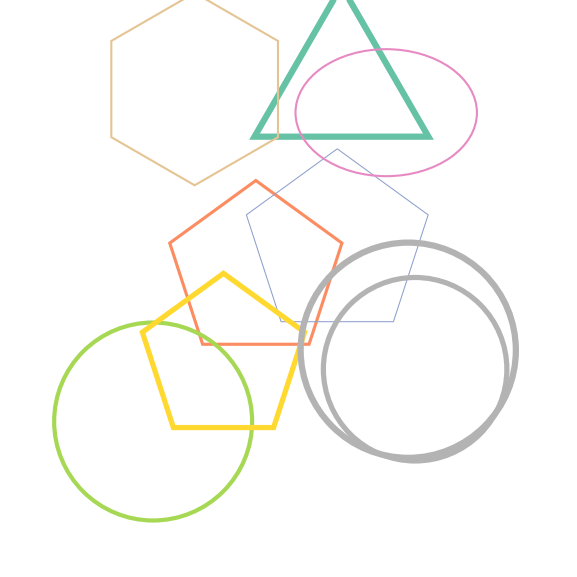[{"shape": "triangle", "thickness": 3, "radius": 0.87, "center": [0.591, 0.849]}, {"shape": "pentagon", "thickness": 1.5, "radius": 0.78, "center": [0.443, 0.53]}, {"shape": "pentagon", "thickness": 0.5, "radius": 0.83, "center": [0.584, 0.576]}, {"shape": "oval", "thickness": 1, "radius": 0.79, "center": [0.669, 0.804]}, {"shape": "circle", "thickness": 2, "radius": 0.86, "center": [0.265, 0.269]}, {"shape": "pentagon", "thickness": 2.5, "radius": 0.74, "center": [0.387, 0.378]}, {"shape": "hexagon", "thickness": 1, "radius": 0.83, "center": [0.337, 0.845]}, {"shape": "circle", "thickness": 2.5, "radius": 0.79, "center": [0.719, 0.36]}, {"shape": "circle", "thickness": 3, "radius": 0.93, "center": [0.707, 0.393]}]